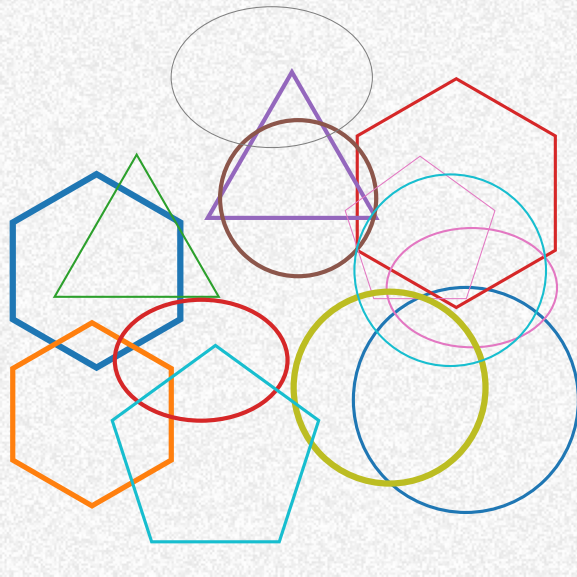[{"shape": "hexagon", "thickness": 3, "radius": 0.84, "center": [0.167, 0.53]}, {"shape": "circle", "thickness": 1.5, "radius": 0.97, "center": [0.807, 0.307]}, {"shape": "hexagon", "thickness": 2.5, "radius": 0.79, "center": [0.159, 0.282]}, {"shape": "triangle", "thickness": 1, "radius": 0.82, "center": [0.237, 0.567]}, {"shape": "hexagon", "thickness": 1.5, "radius": 0.99, "center": [0.79, 0.665]}, {"shape": "oval", "thickness": 2, "radius": 0.75, "center": [0.348, 0.375]}, {"shape": "triangle", "thickness": 2, "radius": 0.84, "center": [0.505, 0.706]}, {"shape": "circle", "thickness": 2, "radius": 0.68, "center": [0.516, 0.656]}, {"shape": "pentagon", "thickness": 0.5, "radius": 0.68, "center": [0.727, 0.592]}, {"shape": "oval", "thickness": 1, "radius": 0.74, "center": [0.817, 0.501]}, {"shape": "oval", "thickness": 0.5, "radius": 0.87, "center": [0.471, 0.866]}, {"shape": "circle", "thickness": 3, "radius": 0.83, "center": [0.675, 0.328]}, {"shape": "pentagon", "thickness": 1.5, "radius": 0.94, "center": [0.373, 0.213]}, {"shape": "circle", "thickness": 1, "radius": 0.83, "center": [0.78, 0.531]}]